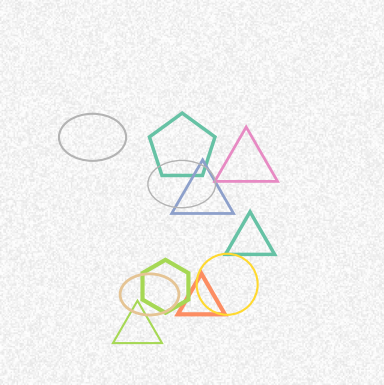[{"shape": "triangle", "thickness": 2.5, "radius": 0.37, "center": [0.65, 0.376]}, {"shape": "pentagon", "thickness": 2.5, "radius": 0.45, "center": [0.473, 0.617]}, {"shape": "triangle", "thickness": 3, "radius": 0.35, "center": [0.523, 0.219]}, {"shape": "triangle", "thickness": 2, "radius": 0.46, "center": [0.526, 0.492]}, {"shape": "triangle", "thickness": 2, "radius": 0.47, "center": [0.639, 0.576]}, {"shape": "hexagon", "thickness": 3, "radius": 0.34, "center": [0.43, 0.256]}, {"shape": "triangle", "thickness": 1.5, "radius": 0.37, "center": [0.357, 0.146]}, {"shape": "circle", "thickness": 1.5, "radius": 0.4, "center": [0.59, 0.262]}, {"shape": "oval", "thickness": 2, "radius": 0.38, "center": [0.388, 0.235]}, {"shape": "oval", "thickness": 1, "radius": 0.44, "center": [0.472, 0.522]}, {"shape": "oval", "thickness": 1.5, "radius": 0.44, "center": [0.24, 0.643]}]